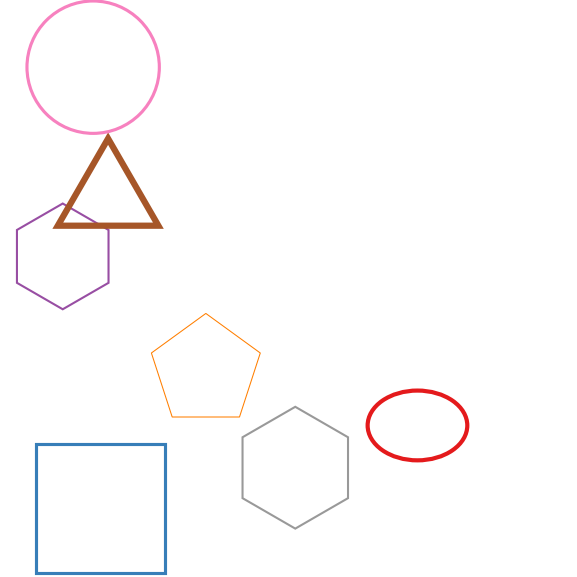[{"shape": "oval", "thickness": 2, "radius": 0.43, "center": [0.723, 0.262]}, {"shape": "square", "thickness": 1.5, "radius": 0.56, "center": [0.174, 0.119]}, {"shape": "hexagon", "thickness": 1, "radius": 0.46, "center": [0.109, 0.555]}, {"shape": "pentagon", "thickness": 0.5, "radius": 0.5, "center": [0.356, 0.357]}, {"shape": "triangle", "thickness": 3, "radius": 0.5, "center": [0.187, 0.659]}, {"shape": "circle", "thickness": 1.5, "radius": 0.57, "center": [0.161, 0.883]}, {"shape": "hexagon", "thickness": 1, "radius": 0.53, "center": [0.511, 0.189]}]